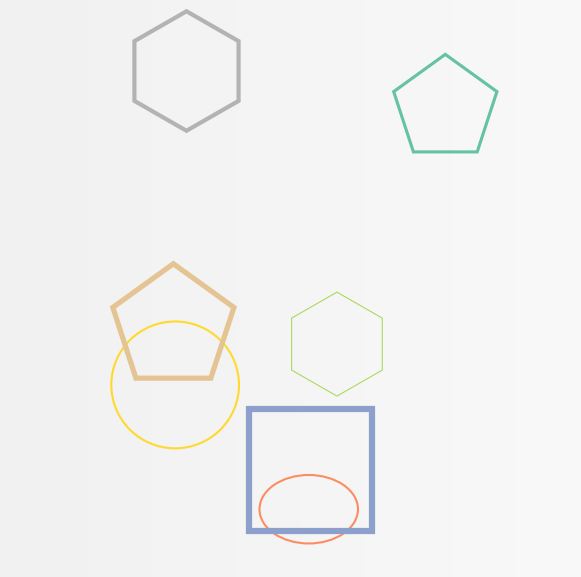[{"shape": "pentagon", "thickness": 1.5, "radius": 0.47, "center": [0.766, 0.812]}, {"shape": "oval", "thickness": 1, "radius": 0.42, "center": [0.531, 0.117]}, {"shape": "square", "thickness": 3, "radius": 0.53, "center": [0.534, 0.185]}, {"shape": "hexagon", "thickness": 0.5, "radius": 0.45, "center": [0.58, 0.403]}, {"shape": "circle", "thickness": 1, "radius": 0.55, "center": [0.301, 0.333]}, {"shape": "pentagon", "thickness": 2.5, "radius": 0.55, "center": [0.298, 0.433]}, {"shape": "hexagon", "thickness": 2, "radius": 0.52, "center": [0.321, 0.876]}]